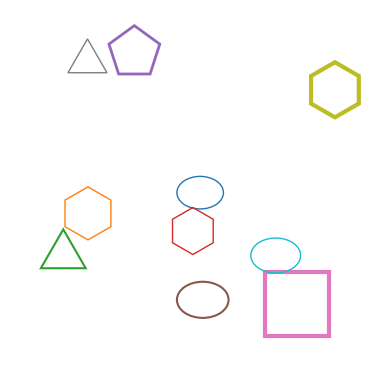[{"shape": "oval", "thickness": 1, "radius": 0.3, "center": [0.52, 0.5]}, {"shape": "hexagon", "thickness": 1, "radius": 0.34, "center": [0.229, 0.446]}, {"shape": "triangle", "thickness": 1.5, "radius": 0.34, "center": [0.164, 0.337]}, {"shape": "hexagon", "thickness": 1, "radius": 0.31, "center": [0.501, 0.4]}, {"shape": "pentagon", "thickness": 2, "radius": 0.35, "center": [0.349, 0.864]}, {"shape": "oval", "thickness": 1.5, "radius": 0.34, "center": [0.527, 0.221]}, {"shape": "square", "thickness": 3, "radius": 0.42, "center": [0.77, 0.21]}, {"shape": "triangle", "thickness": 1, "radius": 0.29, "center": [0.227, 0.84]}, {"shape": "hexagon", "thickness": 3, "radius": 0.36, "center": [0.87, 0.767]}, {"shape": "oval", "thickness": 1, "radius": 0.32, "center": [0.716, 0.336]}]